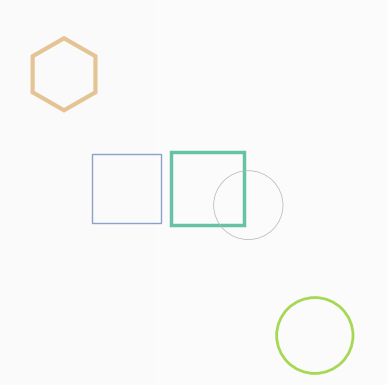[{"shape": "square", "thickness": 2.5, "radius": 0.48, "center": [0.535, 0.51]}, {"shape": "square", "thickness": 1, "radius": 0.45, "center": [0.327, 0.51]}, {"shape": "circle", "thickness": 2, "radius": 0.49, "center": [0.812, 0.129]}, {"shape": "hexagon", "thickness": 3, "radius": 0.47, "center": [0.165, 0.807]}, {"shape": "circle", "thickness": 0.5, "radius": 0.45, "center": [0.641, 0.467]}]